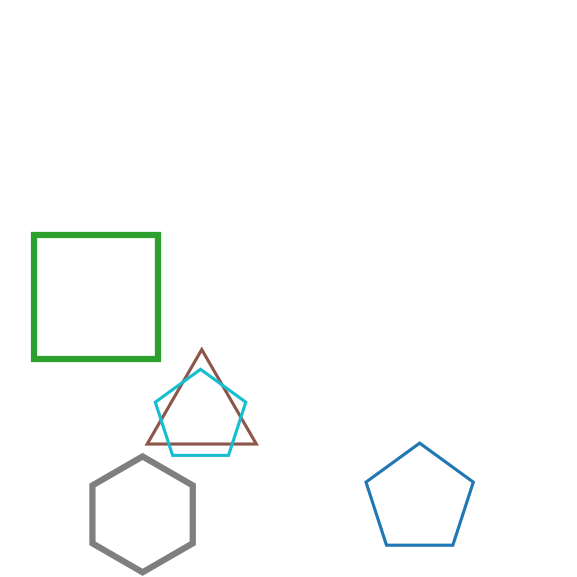[{"shape": "pentagon", "thickness": 1.5, "radius": 0.49, "center": [0.727, 0.134]}, {"shape": "square", "thickness": 3, "radius": 0.54, "center": [0.166, 0.485]}, {"shape": "triangle", "thickness": 1.5, "radius": 0.55, "center": [0.349, 0.285]}, {"shape": "hexagon", "thickness": 3, "radius": 0.5, "center": [0.247, 0.108]}, {"shape": "pentagon", "thickness": 1.5, "radius": 0.41, "center": [0.347, 0.277]}]